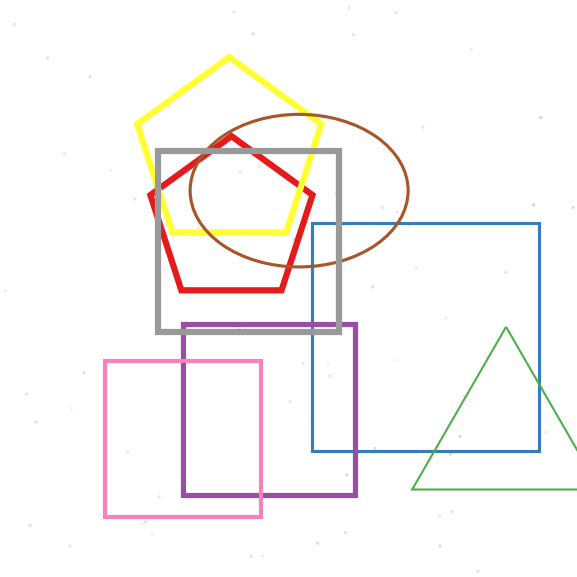[{"shape": "pentagon", "thickness": 3, "radius": 0.74, "center": [0.401, 0.616]}, {"shape": "square", "thickness": 1.5, "radius": 0.99, "center": [0.737, 0.416]}, {"shape": "triangle", "thickness": 1, "radius": 0.94, "center": [0.876, 0.245]}, {"shape": "square", "thickness": 2.5, "radius": 0.74, "center": [0.466, 0.29]}, {"shape": "pentagon", "thickness": 3, "radius": 0.84, "center": [0.397, 0.732]}, {"shape": "oval", "thickness": 1.5, "radius": 0.94, "center": [0.518, 0.669]}, {"shape": "square", "thickness": 2, "radius": 0.68, "center": [0.317, 0.239]}, {"shape": "square", "thickness": 3, "radius": 0.79, "center": [0.43, 0.581]}]